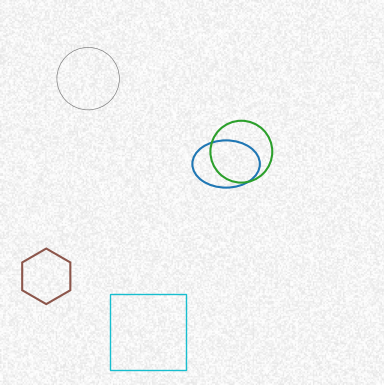[{"shape": "oval", "thickness": 1.5, "radius": 0.44, "center": [0.587, 0.574]}, {"shape": "circle", "thickness": 1.5, "radius": 0.4, "center": [0.627, 0.606]}, {"shape": "hexagon", "thickness": 1.5, "radius": 0.36, "center": [0.12, 0.282]}, {"shape": "circle", "thickness": 0.5, "radius": 0.41, "center": [0.229, 0.796]}, {"shape": "square", "thickness": 1, "radius": 0.5, "center": [0.384, 0.138]}]